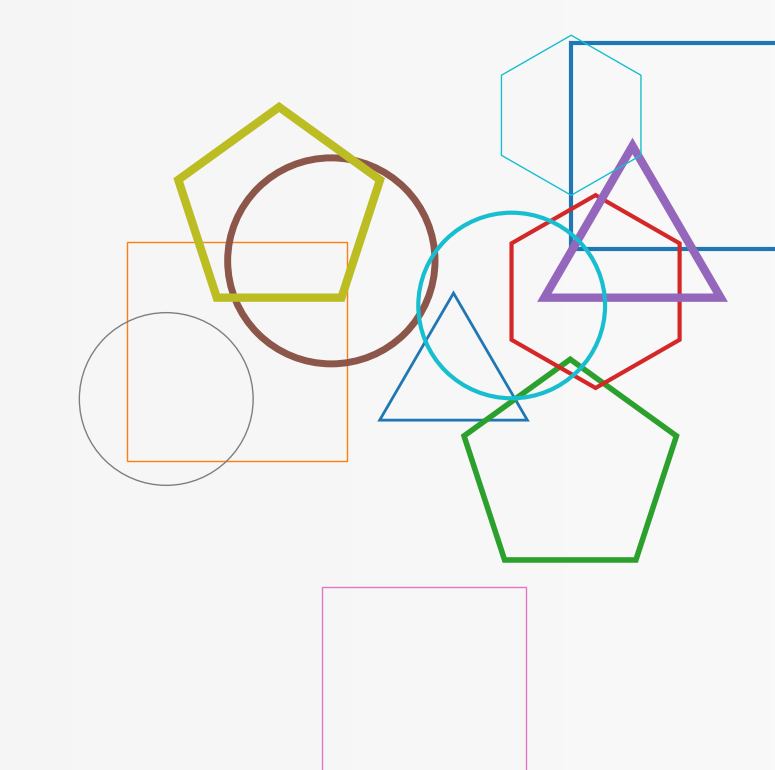[{"shape": "triangle", "thickness": 1, "radius": 0.55, "center": [0.585, 0.509]}, {"shape": "square", "thickness": 1.5, "radius": 0.67, "center": [0.871, 0.81]}, {"shape": "square", "thickness": 0.5, "radius": 0.71, "center": [0.306, 0.544]}, {"shape": "pentagon", "thickness": 2, "radius": 0.72, "center": [0.736, 0.389]}, {"shape": "hexagon", "thickness": 1.5, "radius": 0.63, "center": [0.768, 0.621]}, {"shape": "triangle", "thickness": 3, "radius": 0.66, "center": [0.816, 0.679]}, {"shape": "circle", "thickness": 2.5, "radius": 0.67, "center": [0.428, 0.661]}, {"shape": "square", "thickness": 0.5, "radius": 0.66, "center": [0.547, 0.106]}, {"shape": "circle", "thickness": 0.5, "radius": 0.56, "center": [0.215, 0.482]}, {"shape": "pentagon", "thickness": 3, "radius": 0.68, "center": [0.36, 0.724]}, {"shape": "circle", "thickness": 1.5, "radius": 0.6, "center": [0.66, 0.603]}, {"shape": "hexagon", "thickness": 0.5, "radius": 0.52, "center": [0.737, 0.85]}]